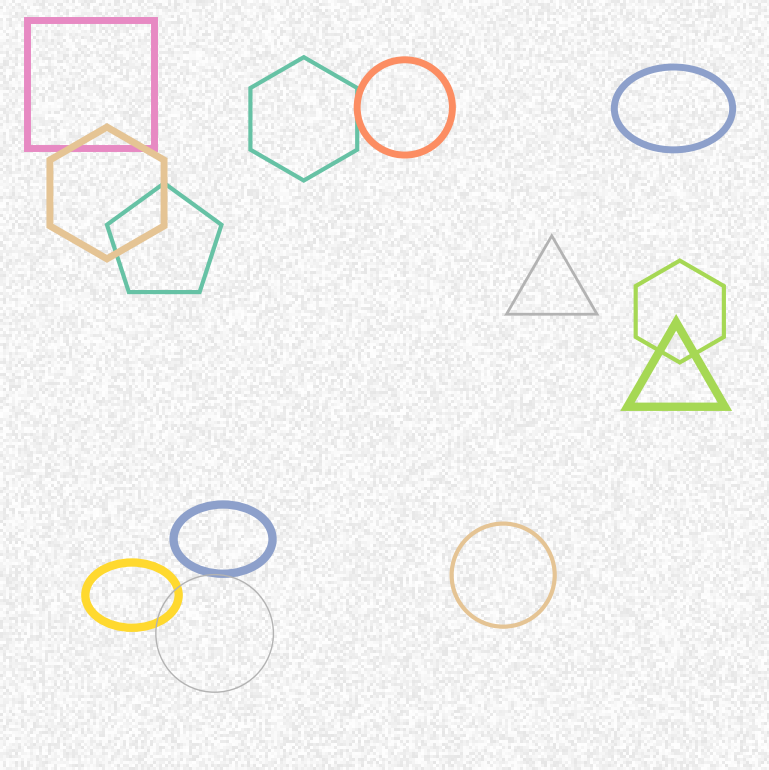[{"shape": "hexagon", "thickness": 1.5, "radius": 0.4, "center": [0.395, 0.846]}, {"shape": "pentagon", "thickness": 1.5, "radius": 0.39, "center": [0.213, 0.684]}, {"shape": "circle", "thickness": 2.5, "radius": 0.31, "center": [0.526, 0.86]}, {"shape": "oval", "thickness": 2.5, "radius": 0.38, "center": [0.875, 0.859]}, {"shape": "oval", "thickness": 3, "radius": 0.32, "center": [0.29, 0.3]}, {"shape": "square", "thickness": 2.5, "radius": 0.41, "center": [0.118, 0.891]}, {"shape": "hexagon", "thickness": 1.5, "radius": 0.33, "center": [0.883, 0.595]}, {"shape": "triangle", "thickness": 3, "radius": 0.37, "center": [0.878, 0.508]}, {"shape": "oval", "thickness": 3, "radius": 0.3, "center": [0.171, 0.227]}, {"shape": "hexagon", "thickness": 2.5, "radius": 0.43, "center": [0.139, 0.749]}, {"shape": "circle", "thickness": 1.5, "radius": 0.33, "center": [0.653, 0.253]}, {"shape": "circle", "thickness": 0.5, "radius": 0.38, "center": [0.279, 0.177]}, {"shape": "triangle", "thickness": 1, "radius": 0.34, "center": [0.717, 0.626]}]